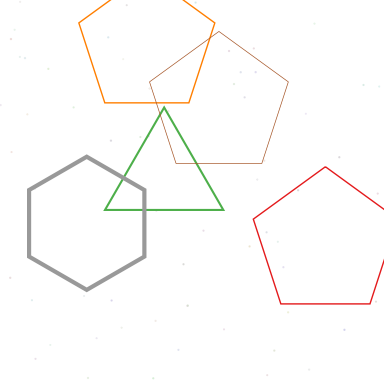[{"shape": "pentagon", "thickness": 1, "radius": 0.98, "center": [0.845, 0.37]}, {"shape": "triangle", "thickness": 1.5, "radius": 0.89, "center": [0.426, 0.543]}, {"shape": "pentagon", "thickness": 1, "radius": 0.93, "center": [0.381, 0.883]}, {"shape": "pentagon", "thickness": 0.5, "radius": 0.95, "center": [0.569, 0.729]}, {"shape": "hexagon", "thickness": 3, "radius": 0.86, "center": [0.225, 0.42]}]